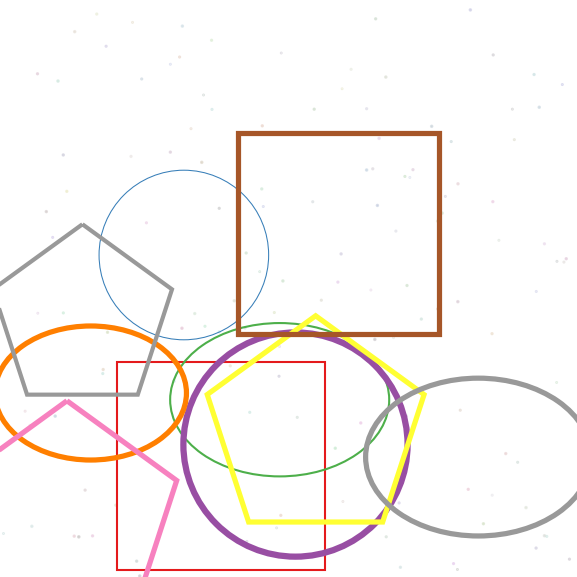[{"shape": "square", "thickness": 1, "radius": 0.9, "center": [0.382, 0.192]}, {"shape": "circle", "thickness": 0.5, "radius": 0.73, "center": [0.318, 0.558]}, {"shape": "oval", "thickness": 1, "radius": 0.95, "center": [0.484, 0.307]}, {"shape": "circle", "thickness": 3, "radius": 0.97, "center": [0.512, 0.229]}, {"shape": "oval", "thickness": 2.5, "radius": 0.83, "center": [0.157, 0.319]}, {"shape": "pentagon", "thickness": 2.5, "radius": 0.99, "center": [0.547, 0.255]}, {"shape": "square", "thickness": 2.5, "radius": 0.87, "center": [0.586, 0.595]}, {"shape": "pentagon", "thickness": 2.5, "radius": 1.0, "center": [0.116, 0.105]}, {"shape": "pentagon", "thickness": 2, "radius": 0.82, "center": [0.143, 0.448]}, {"shape": "oval", "thickness": 2.5, "radius": 0.98, "center": [0.828, 0.208]}]